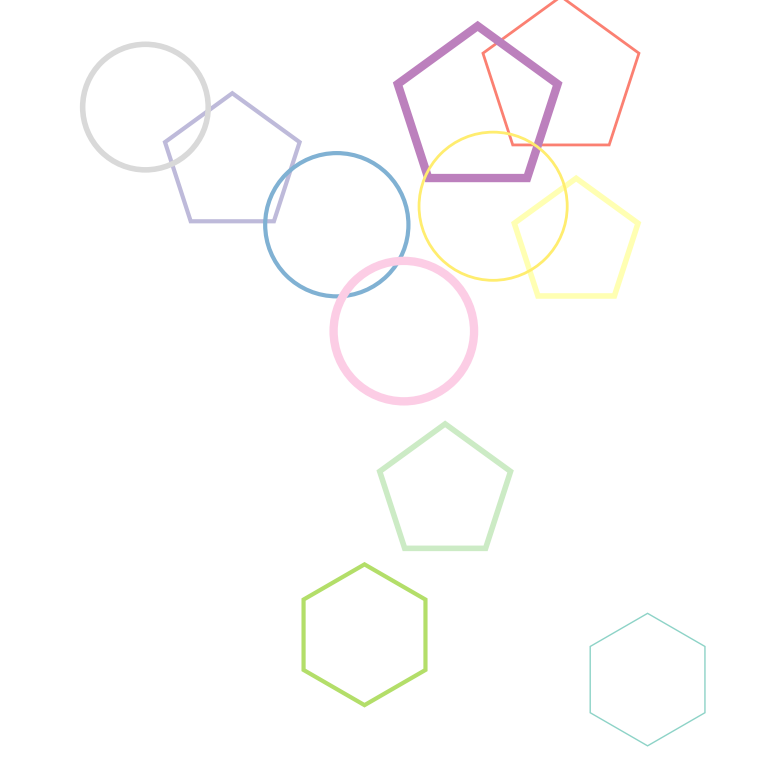[{"shape": "hexagon", "thickness": 0.5, "radius": 0.43, "center": [0.841, 0.117]}, {"shape": "pentagon", "thickness": 2, "radius": 0.42, "center": [0.748, 0.684]}, {"shape": "pentagon", "thickness": 1.5, "radius": 0.46, "center": [0.302, 0.787]}, {"shape": "pentagon", "thickness": 1, "radius": 0.53, "center": [0.729, 0.898]}, {"shape": "circle", "thickness": 1.5, "radius": 0.47, "center": [0.437, 0.708]}, {"shape": "hexagon", "thickness": 1.5, "radius": 0.46, "center": [0.473, 0.176]}, {"shape": "circle", "thickness": 3, "radius": 0.46, "center": [0.524, 0.57]}, {"shape": "circle", "thickness": 2, "radius": 0.41, "center": [0.189, 0.861]}, {"shape": "pentagon", "thickness": 3, "radius": 0.55, "center": [0.62, 0.857]}, {"shape": "pentagon", "thickness": 2, "radius": 0.45, "center": [0.578, 0.36]}, {"shape": "circle", "thickness": 1, "radius": 0.48, "center": [0.64, 0.732]}]